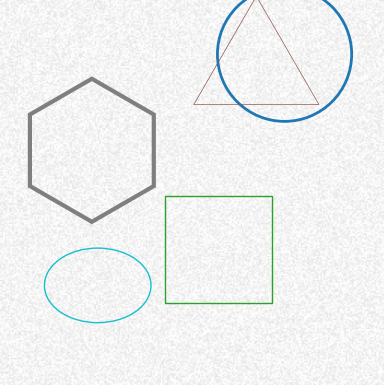[{"shape": "circle", "thickness": 2, "radius": 0.87, "center": [0.739, 0.859]}, {"shape": "square", "thickness": 1, "radius": 0.7, "center": [0.567, 0.352]}, {"shape": "triangle", "thickness": 0.5, "radius": 0.94, "center": [0.666, 0.822]}, {"shape": "hexagon", "thickness": 3, "radius": 0.93, "center": [0.239, 0.61]}, {"shape": "oval", "thickness": 1, "radius": 0.69, "center": [0.254, 0.259]}]